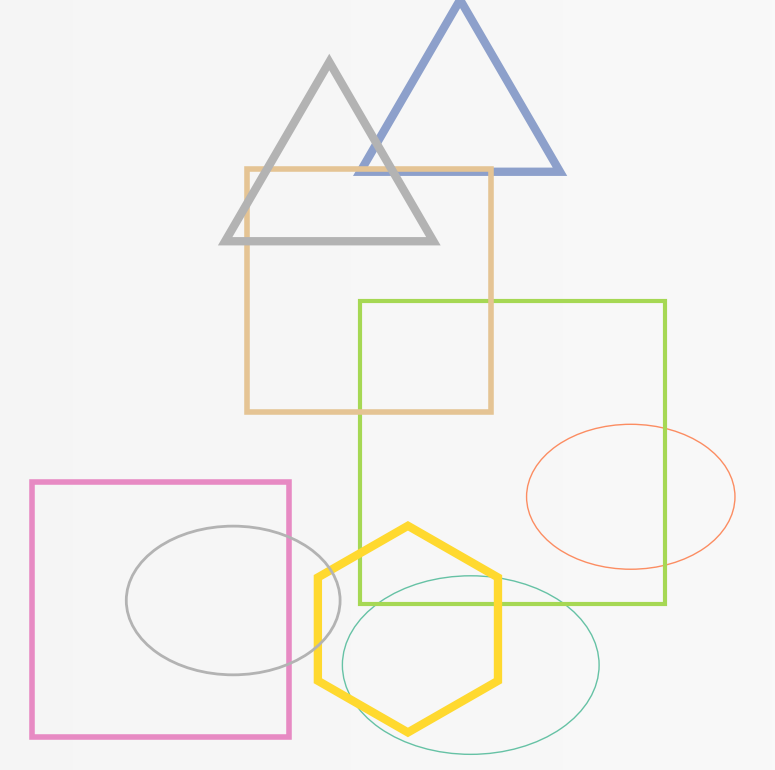[{"shape": "oval", "thickness": 0.5, "radius": 0.83, "center": [0.607, 0.136]}, {"shape": "oval", "thickness": 0.5, "radius": 0.67, "center": [0.814, 0.355]}, {"shape": "triangle", "thickness": 3, "radius": 0.74, "center": [0.594, 0.851]}, {"shape": "square", "thickness": 2, "radius": 0.83, "center": [0.207, 0.208]}, {"shape": "square", "thickness": 1.5, "radius": 0.98, "center": [0.661, 0.412]}, {"shape": "hexagon", "thickness": 3, "radius": 0.67, "center": [0.526, 0.183]}, {"shape": "square", "thickness": 2, "radius": 0.79, "center": [0.476, 0.622]}, {"shape": "triangle", "thickness": 3, "radius": 0.78, "center": [0.425, 0.764]}, {"shape": "oval", "thickness": 1, "radius": 0.69, "center": [0.301, 0.22]}]